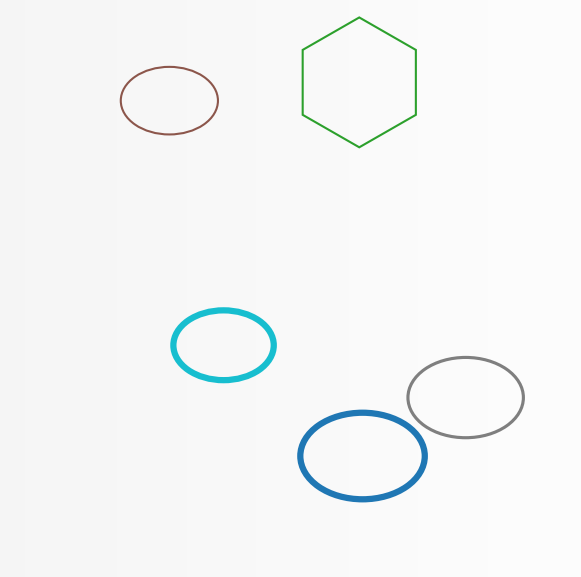[{"shape": "oval", "thickness": 3, "radius": 0.54, "center": [0.624, 0.21]}, {"shape": "hexagon", "thickness": 1, "radius": 0.56, "center": [0.618, 0.856]}, {"shape": "oval", "thickness": 1, "radius": 0.42, "center": [0.291, 0.825]}, {"shape": "oval", "thickness": 1.5, "radius": 0.5, "center": [0.801, 0.311]}, {"shape": "oval", "thickness": 3, "radius": 0.43, "center": [0.385, 0.401]}]